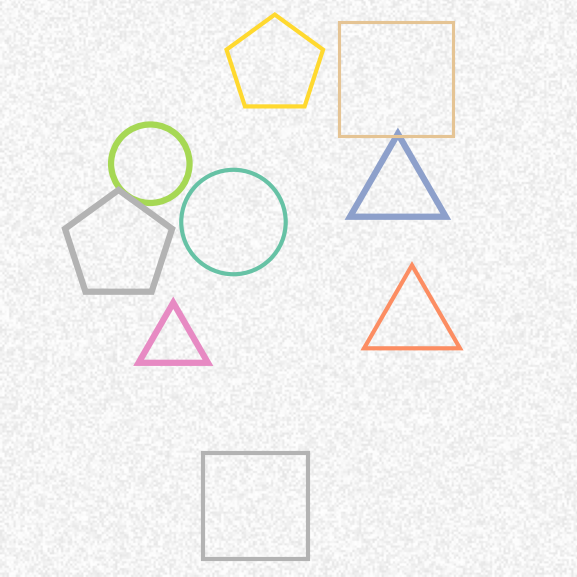[{"shape": "circle", "thickness": 2, "radius": 0.45, "center": [0.404, 0.615]}, {"shape": "triangle", "thickness": 2, "radius": 0.48, "center": [0.713, 0.444]}, {"shape": "triangle", "thickness": 3, "radius": 0.48, "center": [0.689, 0.672]}, {"shape": "triangle", "thickness": 3, "radius": 0.35, "center": [0.3, 0.406]}, {"shape": "circle", "thickness": 3, "radius": 0.34, "center": [0.26, 0.716]}, {"shape": "pentagon", "thickness": 2, "radius": 0.44, "center": [0.476, 0.886]}, {"shape": "square", "thickness": 1.5, "radius": 0.49, "center": [0.686, 0.862]}, {"shape": "pentagon", "thickness": 3, "radius": 0.49, "center": [0.205, 0.573]}, {"shape": "square", "thickness": 2, "radius": 0.46, "center": [0.443, 0.122]}]